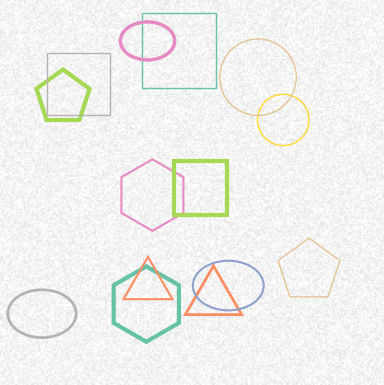[{"shape": "square", "thickness": 1, "radius": 0.48, "center": [0.464, 0.869]}, {"shape": "hexagon", "thickness": 3, "radius": 0.49, "center": [0.38, 0.21]}, {"shape": "triangle", "thickness": 1.5, "radius": 0.37, "center": [0.384, 0.26]}, {"shape": "triangle", "thickness": 2, "radius": 0.42, "center": [0.554, 0.225]}, {"shape": "oval", "thickness": 1.5, "radius": 0.46, "center": [0.593, 0.258]}, {"shape": "hexagon", "thickness": 1.5, "radius": 0.46, "center": [0.396, 0.493]}, {"shape": "oval", "thickness": 2.5, "radius": 0.35, "center": [0.383, 0.894]}, {"shape": "pentagon", "thickness": 3, "radius": 0.36, "center": [0.164, 0.747]}, {"shape": "square", "thickness": 3, "radius": 0.35, "center": [0.521, 0.512]}, {"shape": "circle", "thickness": 1, "radius": 0.33, "center": [0.736, 0.688]}, {"shape": "circle", "thickness": 1, "radius": 0.5, "center": [0.67, 0.799]}, {"shape": "pentagon", "thickness": 1, "radius": 0.42, "center": [0.803, 0.297]}, {"shape": "oval", "thickness": 2, "radius": 0.44, "center": [0.109, 0.185]}, {"shape": "square", "thickness": 1, "radius": 0.41, "center": [0.204, 0.782]}]